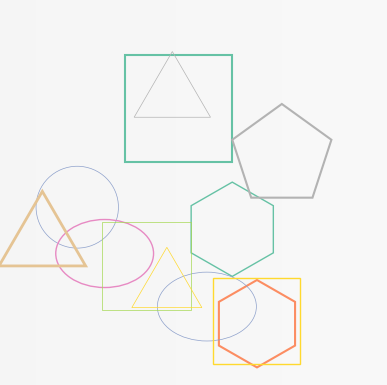[{"shape": "hexagon", "thickness": 1, "radius": 0.61, "center": [0.599, 0.404]}, {"shape": "square", "thickness": 1.5, "radius": 0.7, "center": [0.46, 0.718]}, {"shape": "hexagon", "thickness": 1.5, "radius": 0.57, "center": [0.663, 0.159]}, {"shape": "oval", "thickness": 0.5, "radius": 0.64, "center": [0.534, 0.204]}, {"shape": "circle", "thickness": 0.5, "radius": 0.53, "center": [0.199, 0.462]}, {"shape": "oval", "thickness": 1, "radius": 0.63, "center": [0.27, 0.342]}, {"shape": "square", "thickness": 0.5, "radius": 0.57, "center": [0.378, 0.31]}, {"shape": "square", "thickness": 1, "radius": 0.56, "center": [0.662, 0.167]}, {"shape": "triangle", "thickness": 0.5, "radius": 0.52, "center": [0.431, 0.253]}, {"shape": "triangle", "thickness": 2, "radius": 0.65, "center": [0.109, 0.374]}, {"shape": "pentagon", "thickness": 1.5, "radius": 0.67, "center": [0.727, 0.595]}, {"shape": "triangle", "thickness": 0.5, "radius": 0.57, "center": [0.445, 0.752]}]